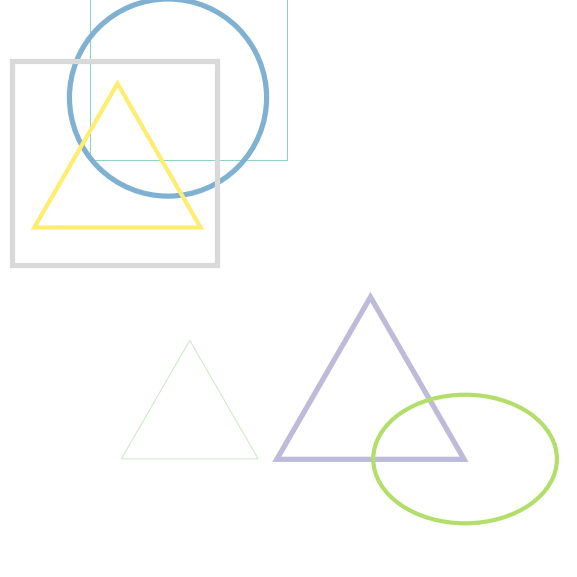[{"shape": "square", "thickness": 0.5, "radius": 0.85, "center": [0.326, 0.893]}, {"shape": "triangle", "thickness": 2.5, "radius": 0.94, "center": [0.641, 0.297]}, {"shape": "circle", "thickness": 2.5, "radius": 0.85, "center": [0.291, 0.83]}, {"shape": "oval", "thickness": 2, "radius": 0.8, "center": [0.805, 0.204]}, {"shape": "square", "thickness": 2.5, "radius": 0.89, "center": [0.198, 0.717]}, {"shape": "triangle", "thickness": 0.5, "radius": 0.68, "center": [0.329, 0.273]}, {"shape": "triangle", "thickness": 2, "radius": 0.83, "center": [0.203, 0.688]}]